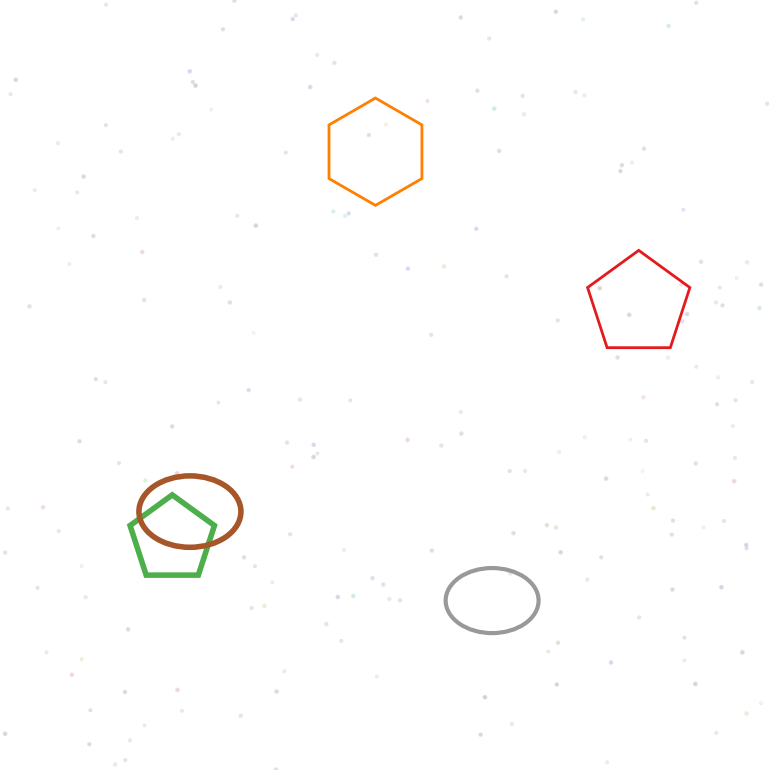[{"shape": "pentagon", "thickness": 1, "radius": 0.35, "center": [0.83, 0.605]}, {"shape": "pentagon", "thickness": 2, "radius": 0.29, "center": [0.224, 0.3]}, {"shape": "hexagon", "thickness": 1, "radius": 0.35, "center": [0.488, 0.803]}, {"shape": "oval", "thickness": 2, "radius": 0.33, "center": [0.247, 0.336]}, {"shape": "oval", "thickness": 1.5, "radius": 0.3, "center": [0.639, 0.22]}]